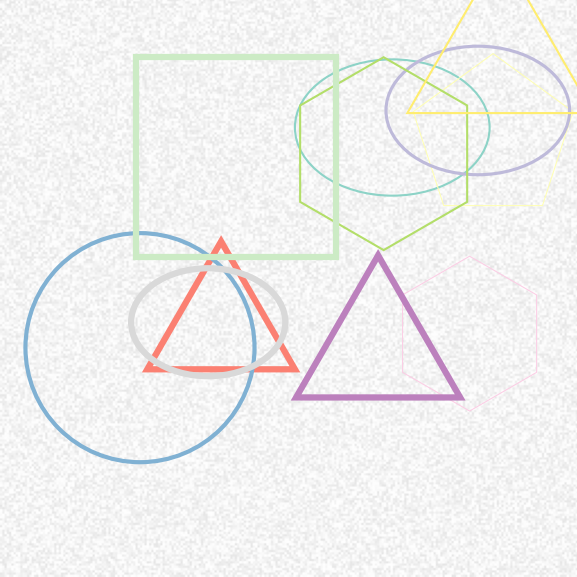[{"shape": "oval", "thickness": 1, "radius": 0.84, "center": [0.679, 0.778]}, {"shape": "pentagon", "thickness": 0.5, "radius": 0.73, "center": [0.854, 0.761]}, {"shape": "oval", "thickness": 1.5, "radius": 0.79, "center": [0.827, 0.808]}, {"shape": "triangle", "thickness": 3, "radius": 0.74, "center": [0.383, 0.433]}, {"shape": "circle", "thickness": 2, "radius": 0.99, "center": [0.242, 0.397]}, {"shape": "hexagon", "thickness": 1, "radius": 0.83, "center": [0.664, 0.733]}, {"shape": "hexagon", "thickness": 0.5, "radius": 0.67, "center": [0.813, 0.421]}, {"shape": "oval", "thickness": 3, "radius": 0.67, "center": [0.361, 0.441]}, {"shape": "triangle", "thickness": 3, "radius": 0.82, "center": [0.655, 0.393]}, {"shape": "square", "thickness": 3, "radius": 0.87, "center": [0.409, 0.727]}, {"shape": "triangle", "thickness": 1, "radius": 0.93, "center": [0.866, 0.896]}]